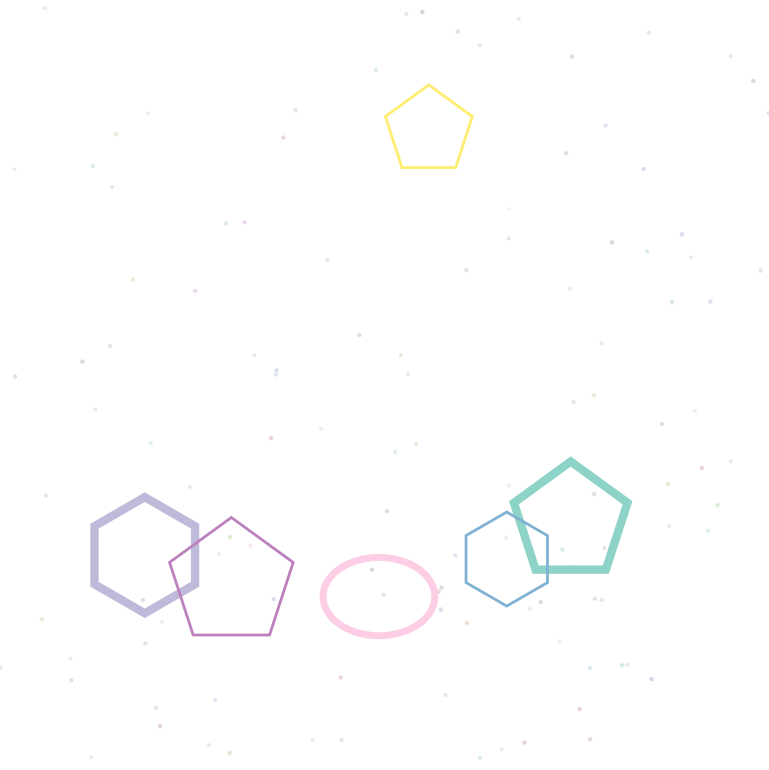[{"shape": "pentagon", "thickness": 3, "radius": 0.39, "center": [0.741, 0.323]}, {"shape": "hexagon", "thickness": 3, "radius": 0.38, "center": [0.188, 0.279]}, {"shape": "hexagon", "thickness": 1, "radius": 0.31, "center": [0.658, 0.274]}, {"shape": "oval", "thickness": 2.5, "radius": 0.36, "center": [0.492, 0.225]}, {"shape": "pentagon", "thickness": 1, "radius": 0.42, "center": [0.3, 0.244]}, {"shape": "pentagon", "thickness": 1, "radius": 0.3, "center": [0.557, 0.83]}]